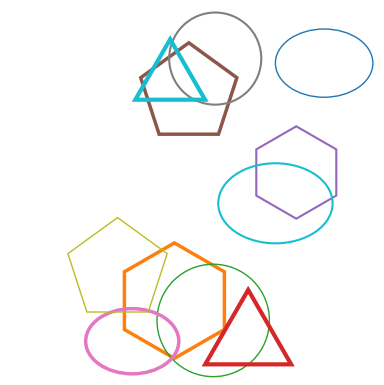[{"shape": "oval", "thickness": 1, "radius": 0.63, "center": [0.842, 0.836]}, {"shape": "hexagon", "thickness": 2.5, "radius": 0.75, "center": [0.453, 0.219]}, {"shape": "circle", "thickness": 1, "radius": 0.73, "center": [0.554, 0.168]}, {"shape": "triangle", "thickness": 3, "radius": 0.64, "center": [0.645, 0.118]}, {"shape": "hexagon", "thickness": 1.5, "radius": 0.6, "center": [0.77, 0.552]}, {"shape": "pentagon", "thickness": 2.5, "radius": 0.66, "center": [0.49, 0.758]}, {"shape": "oval", "thickness": 2.5, "radius": 0.6, "center": [0.343, 0.114]}, {"shape": "circle", "thickness": 1.5, "radius": 0.6, "center": [0.559, 0.848]}, {"shape": "pentagon", "thickness": 1, "radius": 0.68, "center": [0.305, 0.299]}, {"shape": "triangle", "thickness": 3, "radius": 0.52, "center": [0.442, 0.793]}, {"shape": "oval", "thickness": 1.5, "radius": 0.74, "center": [0.715, 0.472]}]